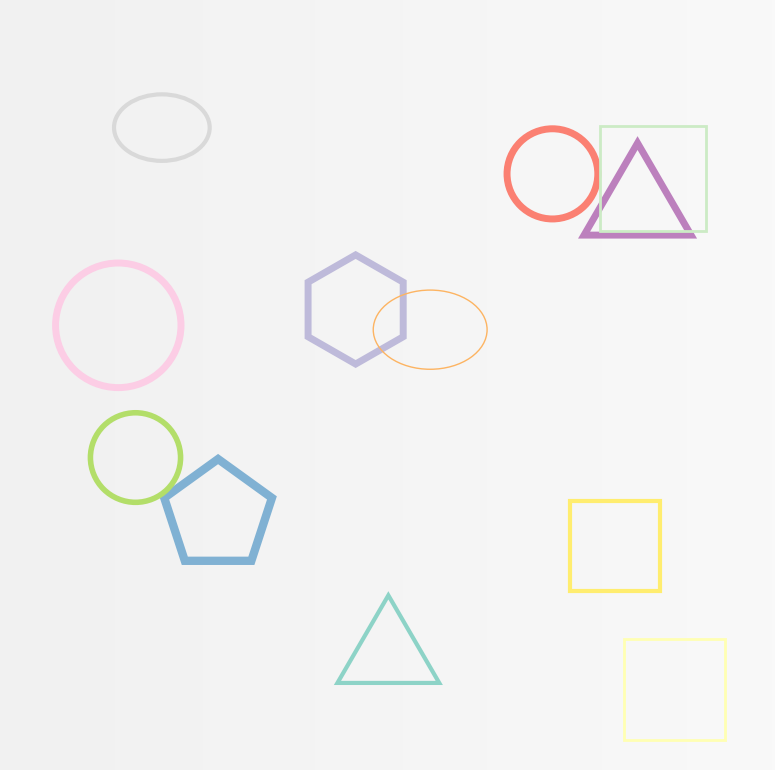[{"shape": "triangle", "thickness": 1.5, "radius": 0.38, "center": [0.501, 0.151]}, {"shape": "square", "thickness": 1, "radius": 0.33, "center": [0.871, 0.105]}, {"shape": "hexagon", "thickness": 2.5, "radius": 0.35, "center": [0.459, 0.598]}, {"shape": "circle", "thickness": 2.5, "radius": 0.29, "center": [0.713, 0.774]}, {"shape": "pentagon", "thickness": 3, "radius": 0.37, "center": [0.281, 0.331]}, {"shape": "oval", "thickness": 0.5, "radius": 0.37, "center": [0.555, 0.572]}, {"shape": "circle", "thickness": 2, "radius": 0.29, "center": [0.175, 0.406]}, {"shape": "circle", "thickness": 2.5, "radius": 0.4, "center": [0.153, 0.578]}, {"shape": "oval", "thickness": 1.5, "radius": 0.31, "center": [0.209, 0.834]}, {"shape": "triangle", "thickness": 2.5, "radius": 0.4, "center": [0.823, 0.735]}, {"shape": "square", "thickness": 1, "radius": 0.34, "center": [0.842, 0.768]}, {"shape": "square", "thickness": 1.5, "radius": 0.29, "center": [0.793, 0.291]}]